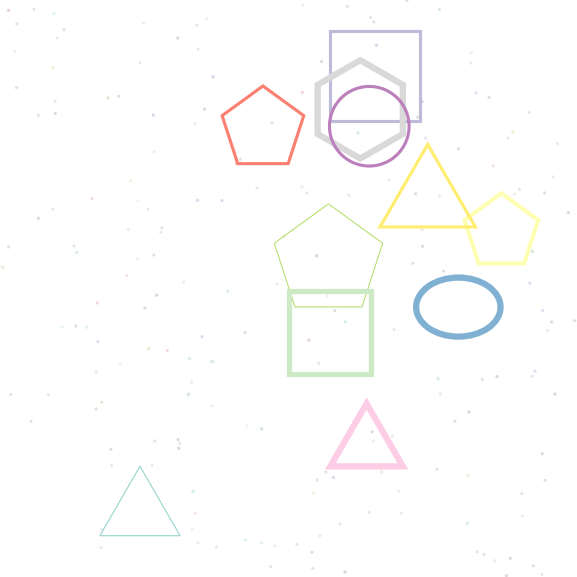[{"shape": "triangle", "thickness": 0.5, "radius": 0.4, "center": [0.242, 0.112]}, {"shape": "pentagon", "thickness": 2, "radius": 0.34, "center": [0.868, 0.597]}, {"shape": "square", "thickness": 1.5, "radius": 0.39, "center": [0.649, 0.867]}, {"shape": "pentagon", "thickness": 1.5, "radius": 0.37, "center": [0.455, 0.776]}, {"shape": "oval", "thickness": 3, "radius": 0.37, "center": [0.794, 0.467]}, {"shape": "pentagon", "thickness": 0.5, "radius": 0.49, "center": [0.569, 0.547]}, {"shape": "triangle", "thickness": 3, "radius": 0.36, "center": [0.635, 0.228]}, {"shape": "hexagon", "thickness": 3, "radius": 0.43, "center": [0.624, 0.81]}, {"shape": "circle", "thickness": 1.5, "radius": 0.34, "center": [0.639, 0.781]}, {"shape": "square", "thickness": 2.5, "radius": 0.36, "center": [0.571, 0.423]}, {"shape": "triangle", "thickness": 1.5, "radius": 0.48, "center": [0.741, 0.654]}]